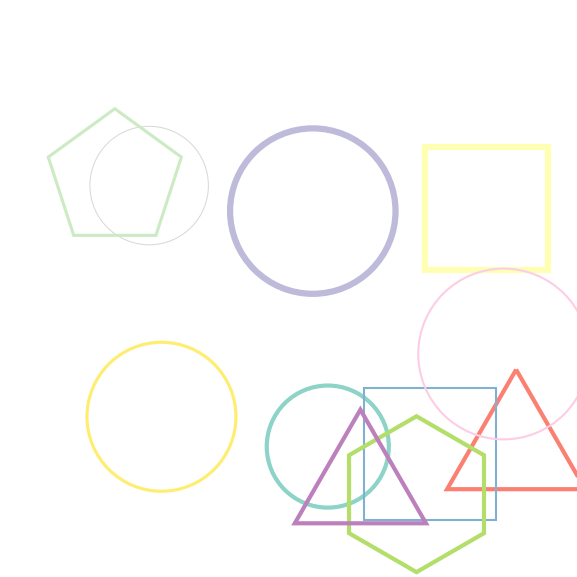[{"shape": "circle", "thickness": 2, "radius": 0.53, "center": [0.568, 0.226]}, {"shape": "square", "thickness": 3, "radius": 0.53, "center": [0.843, 0.638]}, {"shape": "circle", "thickness": 3, "radius": 0.72, "center": [0.542, 0.634]}, {"shape": "triangle", "thickness": 2, "radius": 0.69, "center": [0.894, 0.221]}, {"shape": "square", "thickness": 1, "radius": 0.57, "center": [0.745, 0.213]}, {"shape": "hexagon", "thickness": 2, "radius": 0.67, "center": [0.721, 0.143]}, {"shape": "circle", "thickness": 1, "radius": 0.74, "center": [0.872, 0.386]}, {"shape": "circle", "thickness": 0.5, "radius": 0.51, "center": [0.258, 0.678]}, {"shape": "triangle", "thickness": 2, "radius": 0.66, "center": [0.624, 0.159]}, {"shape": "pentagon", "thickness": 1.5, "radius": 0.61, "center": [0.199, 0.69]}, {"shape": "circle", "thickness": 1.5, "radius": 0.64, "center": [0.28, 0.277]}]